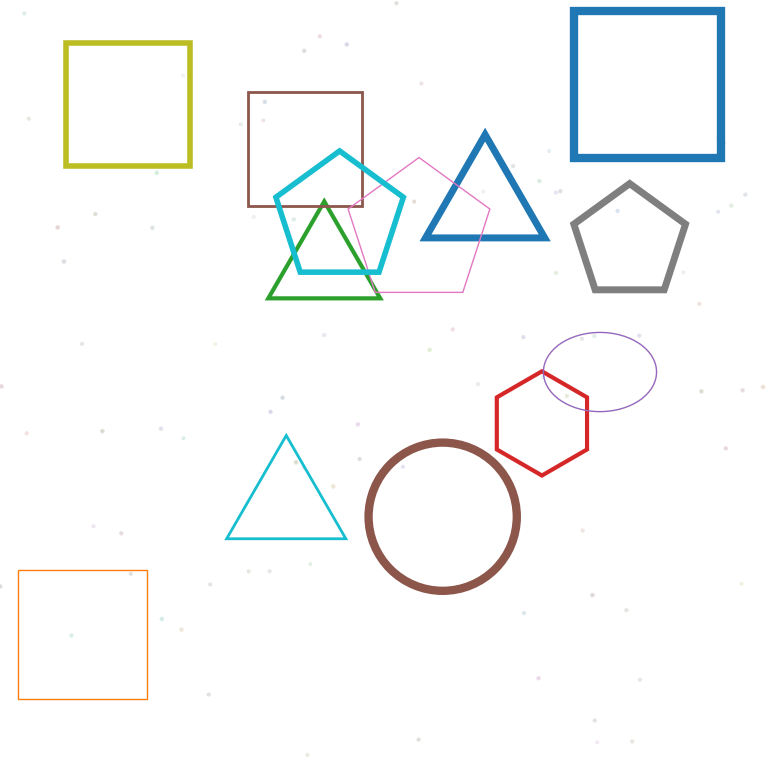[{"shape": "triangle", "thickness": 2.5, "radius": 0.45, "center": [0.63, 0.736]}, {"shape": "square", "thickness": 3, "radius": 0.48, "center": [0.841, 0.89]}, {"shape": "square", "thickness": 0.5, "radius": 0.42, "center": [0.108, 0.177]}, {"shape": "triangle", "thickness": 1.5, "radius": 0.42, "center": [0.421, 0.654]}, {"shape": "hexagon", "thickness": 1.5, "radius": 0.34, "center": [0.704, 0.45]}, {"shape": "oval", "thickness": 0.5, "radius": 0.37, "center": [0.779, 0.517]}, {"shape": "circle", "thickness": 3, "radius": 0.48, "center": [0.575, 0.329]}, {"shape": "square", "thickness": 1, "radius": 0.37, "center": [0.396, 0.806]}, {"shape": "pentagon", "thickness": 0.5, "radius": 0.48, "center": [0.544, 0.699]}, {"shape": "pentagon", "thickness": 2.5, "radius": 0.38, "center": [0.818, 0.685]}, {"shape": "square", "thickness": 2, "radius": 0.4, "center": [0.166, 0.864]}, {"shape": "triangle", "thickness": 1, "radius": 0.45, "center": [0.372, 0.345]}, {"shape": "pentagon", "thickness": 2, "radius": 0.44, "center": [0.441, 0.717]}]